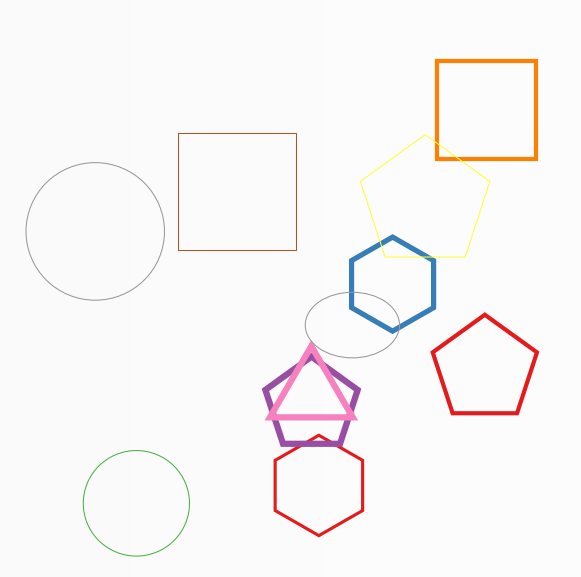[{"shape": "pentagon", "thickness": 2, "radius": 0.47, "center": [0.834, 0.36]}, {"shape": "hexagon", "thickness": 1.5, "radius": 0.43, "center": [0.549, 0.159]}, {"shape": "hexagon", "thickness": 2.5, "radius": 0.41, "center": [0.675, 0.507]}, {"shape": "circle", "thickness": 0.5, "radius": 0.46, "center": [0.235, 0.128]}, {"shape": "pentagon", "thickness": 3, "radius": 0.42, "center": [0.536, 0.298]}, {"shape": "square", "thickness": 2, "radius": 0.43, "center": [0.836, 0.808]}, {"shape": "pentagon", "thickness": 0.5, "radius": 0.59, "center": [0.731, 0.649]}, {"shape": "square", "thickness": 0.5, "radius": 0.51, "center": [0.408, 0.667]}, {"shape": "triangle", "thickness": 3, "radius": 0.41, "center": [0.536, 0.318]}, {"shape": "circle", "thickness": 0.5, "radius": 0.6, "center": [0.164, 0.598]}, {"shape": "oval", "thickness": 0.5, "radius": 0.41, "center": [0.606, 0.436]}]